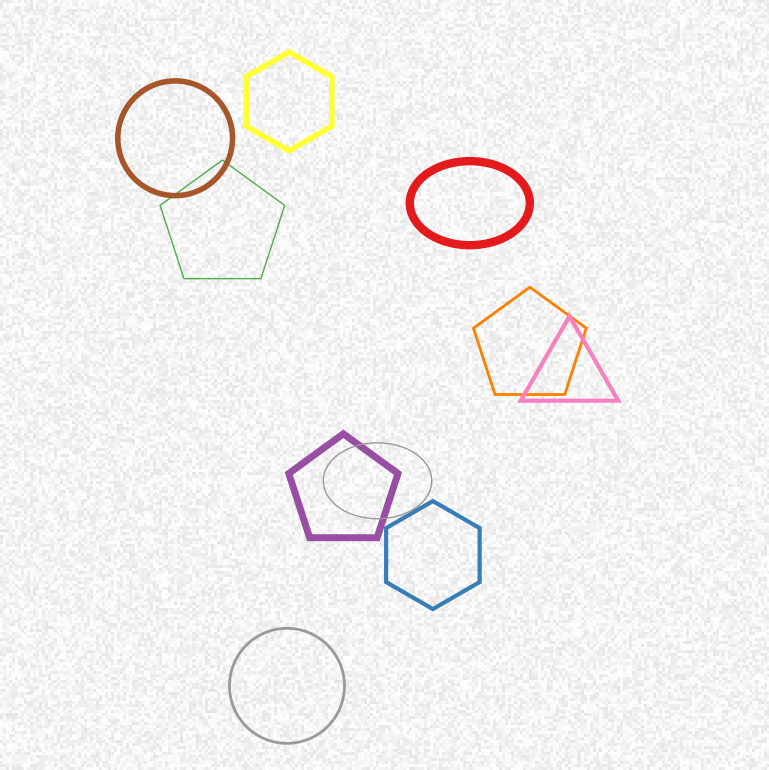[{"shape": "oval", "thickness": 3, "radius": 0.39, "center": [0.61, 0.736]}, {"shape": "hexagon", "thickness": 1.5, "radius": 0.35, "center": [0.562, 0.279]}, {"shape": "pentagon", "thickness": 0.5, "radius": 0.43, "center": [0.289, 0.707]}, {"shape": "pentagon", "thickness": 2.5, "radius": 0.37, "center": [0.446, 0.362]}, {"shape": "pentagon", "thickness": 1, "radius": 0.39, "center": [0.688, 0.55]}, {"shape": "hexagon", "thickness": 2, "radius": 0.32, "center": [0.375, 0.868]}, {"shape": "circle", "thickness": 2, "radius": 0.37, "center": [0.227, 0.82]}, {"shape": "triangle", "thickness": 1.5, "radius": 0.37, "center": [0.74, 0.516]}, {"shape": "oval", "thickness": 0.5, "radius": 0.35, "center": [0.49, 0.376]}, {"shape": "circle", "thickness": 1, "radius": 0.37, "center": [0.373, 0.109]}]